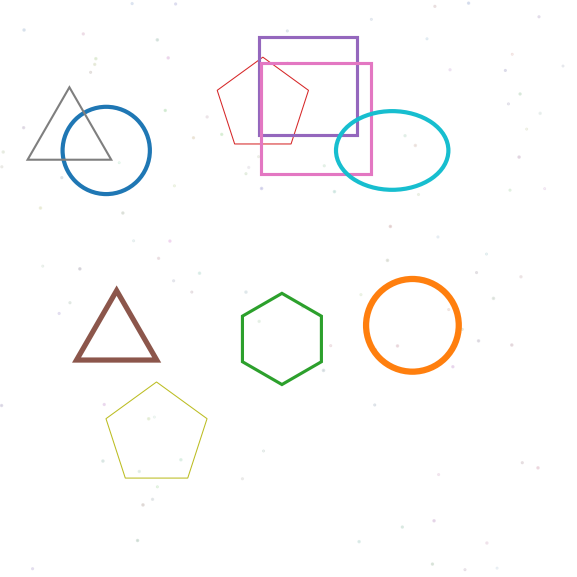[{"shape": "circle", "thickness": 2, "radius": 0.38, "center": [0.184, 0.739]}, {"shape": "circle", "thickness": 3, "radius": 0.4, "center": [0.714, 0.436]}, {"shape": "hexagon", "thickness": 1.5, "radius": 0.39, "center": [0.488, 0.412]}, {"shape": "pentagon", "thickness": 0.5, "radius": 0.42, "center": [0.455, 0.817]}, {"shape": "square", "thickness": 1.5, "radius": 0.42, "center": [0.534, 0.85]}, {"shape": "triangle", "thickness": 2.5, "radius": 0.4, "center": [0.202, 0.416]}, {"shape": "square", "thickness": 1.5, "radius": 0.48, "center": [0.548, 0.794]}, {"shape": "triangle", "thickness": 1, "radius": 0.42, "center": [0.12, 0.764]}, {"shape": "pentagon", "thickness": 0.5, "radius": 0.46, "center": [0.271, 0.246]}, {"shape": "oval", "thickness": 2, "radius": 0.49, "center": [0.679, 0.739]}]